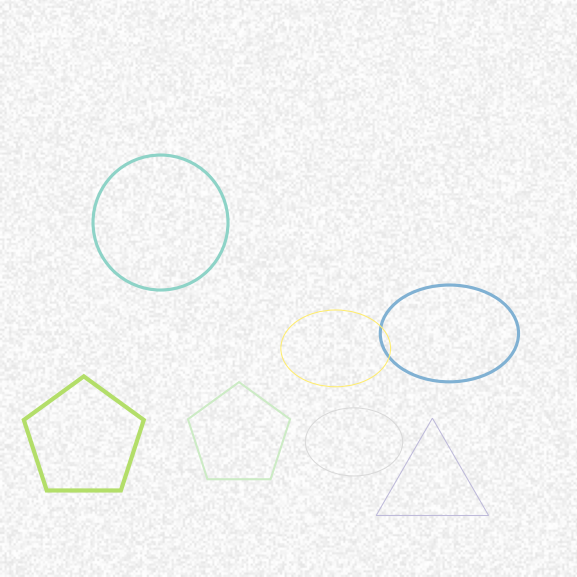[{"shape": "circle", "thickness": 1.5, "radius": 0.58, "center": [0.278, 0.614]}, {"shape": "triangle", "thickness": 0.5, "radius": 0.56, "center": [0.749, 0.163]}, {"shape": "oval", "thickness": 1.5, "radius": 0.6, "center": [0.778, 0.422]}, {"shape": "pentagon", "thickness": 2, "radius": 0.55, "center": [0.145, 0.238]}, {"shape": "oval", "thickness": 0.5, "radius": 0.42, "center": [0.613, 0.234]}, {"shape": "pentagon", "thickness": 1, "radius": 0.46, "center": [0.414, 0.244]}, {"shape": "oval", "thickness": 0.5, "radius": 0.47, "center": [0.581, 0.396]}]